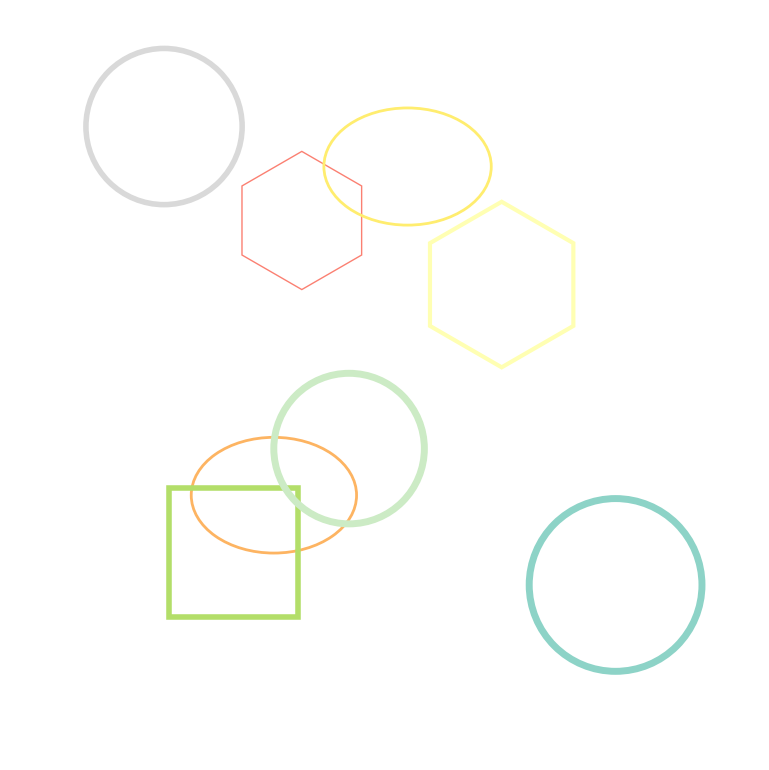[{"shape": "circle", "thickness": 2.5, "radius": 0.56, "center": [0.799, 0.24]}, {"shape": "hexagon", "thickness": 1.5, "radius": 0.54, "center": [0.652, 0.63]}, {"shape": "hexagon", "thickness": 0.5, "radius": 0.45, "center": [0.392, 0.714]}, {"shape": "oval", "thickness": 1, "radius": 0.54, "center": [0.356, 0.357]}, {"shape": "square", "thickness": 2, "radius": 0.42, "center": [0.303, 0.282]}, {"shape": "circle", "thickness": 2, "radius": 0.51, "center": [0.213, 0.836]}, {"shape": "circle", "thickness": 2.5, "radius": 0.49, "center": [0.453, 0.417]}, {"shape": "oval", "thickness": 1, "radius": 0.54, "center": [0.529, 0.784]}]